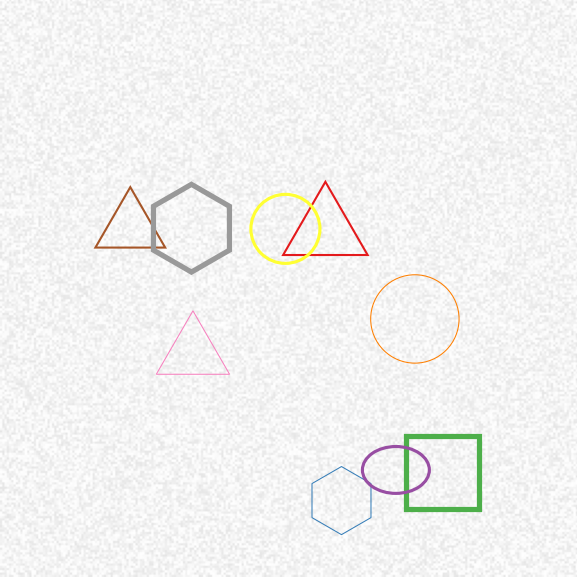[{"shape": "triangle", "thickness": 1, "radius": 0.42, "center": [0.563, 0.6]}, {"shape": "hexagon", "thickness": 0.5, "radius": 0.29, "center": [0.591, 0.132]}, {"shape": "square", "thickness": 2.5, "radius": 0.32, "center": [0.766, 0.181]}, {"shape": "oval", "thickness": 1.5, "radius": 0.29, "center": [0.686, 0.185]}, {"shape": "circle", "thickness": 0.5, "radius": 0.38, "center": [0.718, 0.447]}, {"shape": "circle", "thickness": 1.5, "radius": 0.3, "center": [0.494, 0.603]}, {"shape": "triangle", "thickness": 1, "radius": 0.35, "center": [0.226, 0.605]}, {"shape": "triangle", "thickness": 0.5, "radius": 0.37, "center": [0.334, 0.388]}, {"shape": "hexagon", "thickness": 2.5, "radius": 0.38, "center": [0.332, 0.604]}]